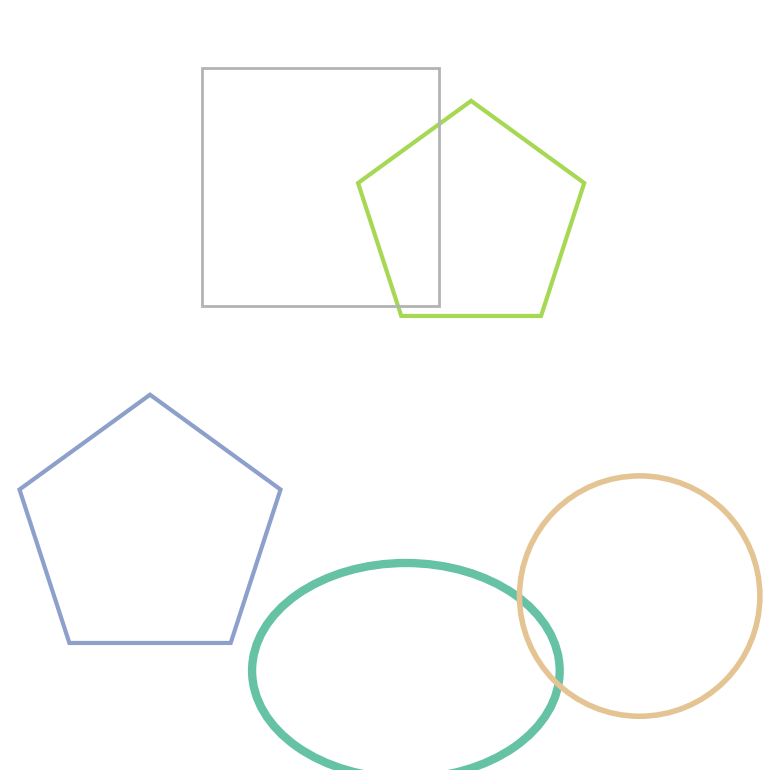[{"shape": "oval", "thickness": 3, "radius": 1.0, "center": [0.527, 0.129]}, {"shape": "pentagon", "thickness": 1.5, "radius": 0.89, "center": [0.195, 0.309]}, {"shape": "pentagon", "thickness": 1.5, "radius": 0.77, "center": [0.612, 0.715]}, {"shape": "circle", "thickness": 2, "radius": 0.78, "center": [0.831, 0.226]}, {"shape": "square", "thickness": 1, "radius": 0.77, "center": [0.417, 0.757]}]